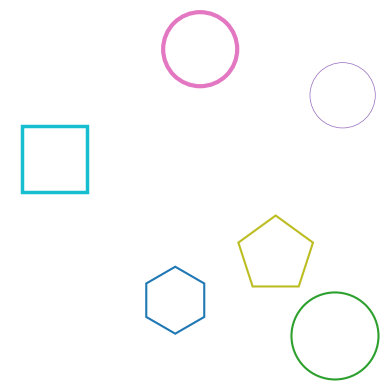[{"shape": "hexagon", "thickness": 1.5, "radius": 0.43, "center": [0.455, 0.22]}, {"shape": "circle", "thickness": 1.5, "radius": 0.57, "center": [0.87, 0.127]}, {"shape": "circle", "thickness": 0.5, "radius": 0.42, "center": [0.89, 0.752]}, {"shape": "circle", "thickness": 3, "radius": 0.48, "center": [0.52, 0.872]}, {"shape": "pentagon", "thickness": 1.5, "radius": 0.51, "center": [0.716, 0.338]}, {"shape": "square", "thickness": 2.5, "radius": 0.43, "center": [0.141, 0.588]}]